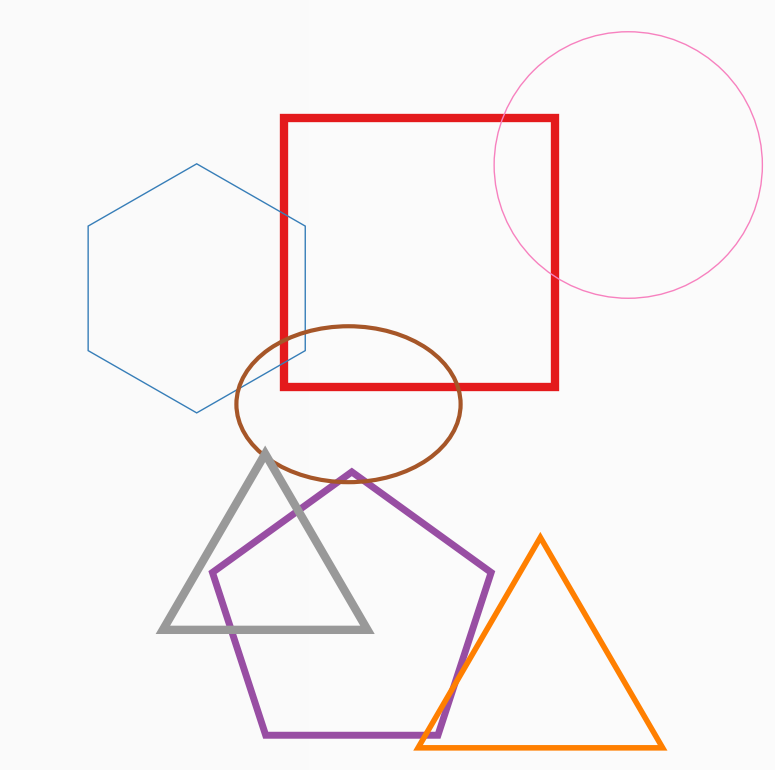[{"shape": "square", "thickness": 3, "radius": 0.87, "center": [0.541, 0.672]}, {"shape": "hexagon", "thickness": 0.5, "radius": 0.81, "center": [0.254, 0.626]}, {"shape": "pentagon", "thickness": 2.5, "radius": 0.95, "center": [0.454, 0.198]}, {"shape": "triangle", "thickness": 2, "radius": 0.91, "center": [0.697, 0.12]}, {"shape": "oval", "thickness": 1.5, "radius": 0.72, "center": [0.45, 0.475]}, {"shape": "circle", "thickness": 0.5, "radius": 0.87, "center": [0.811, 0.786]}, {"shape": "triangle", "thickness": 3, "radius": 0.76, "center": [0.342, 0.258]}]